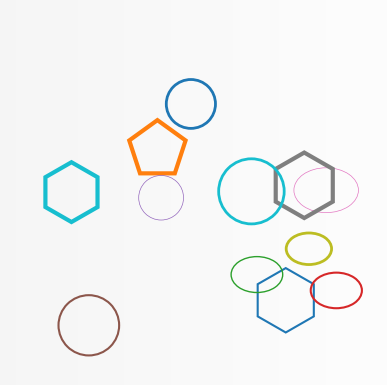[{"shape": "hexagon", "thickness": 1.5, "radius": 0.42, "center": [0.737, 0.22]}, {"shape": "circle", "thickness": 2, "radius": 0.32, "center": [0.493, 0.73]}, {"shape": "pentagon", "thickness": 3, "radius": 0.38, "center": [0.406, 0.612]}, {"shape": "oval", "thickness": 1, "radius": 0.33, "center": [0.663, 0.287]}, {"shape": "oval", "thickness": 1.5, "radius": 0.33, "center": [0.868, 0.246]}, {"shape": "circle", "thickness": 0.5, "radius": 0.29, "center": [0.416, 0.486]}, {"shape": "circle", "thickness": 1.5, "radius": 0.39, "center": [0.229, 0.155]}, {"shape": "oval", "thickness": 0.5, "radius": 0.42, "center": [0.842, 0.506]}, {"shape": "hexagon", "thickness": 3, "radius": 0.43, "center": [0.785, 0.519]}, {"shape": "oval", "thickness": 2, "radius": 0.29, "center": [0.797, 0.354]}, {"shape": "hexagon", "thickness": 3, "radius": 0.39, "center": [0.184, 0.501]}, {"shape": "circle", "thickness": 2, "radius": 0.42, "center": [0.649, 0.503]}]